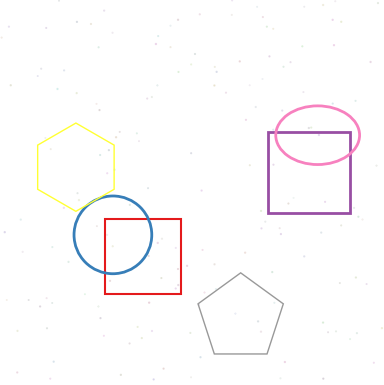[{"shape": "square", "thickness": 1.5, "radius": 0.49, "center": [0.371, 0.334]}, {"shape": "circle", "thickness": 2, "radius": 0.5, "center": [0.293, 0.39]}, {"shape": "square", "thickness": 2, "radius": 0.53, "center": [0.802, 0.552]}, {"shape": "hexagon", "thickness": 1, "radius": 0.57, "center": [0.197, 0.566]}, {"shape": "oval", "thickness": 2, "radius": 0.54, "center": [0.825, 0.649]}, {"shape": "pentagon", "thickness": 1, "radius": 0.58, "center": [0.625, 0.175]}]